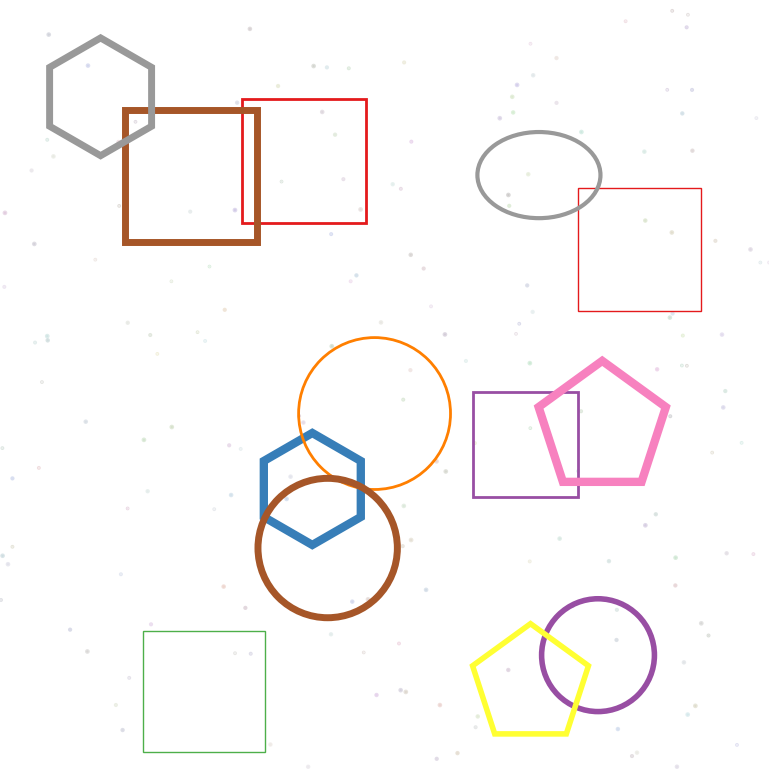[{"shape": "square", "thickness": 0.5, "radius": 0.4, "center": [0.83, 0.675]}, {"shape": "square", "thickness": 1, "radius": 0.4, "center": [0.395, 0.791]}, {"shape": "hexagon", "thickness": 3, "radius": 0.36, "center": [0.406, 0.365]}, {"shape": "square", "thickness": 0.5, "radius": 0.39, "center": [0.265, 0.102]}, {"shape": "circle", "thickness": 2, "radius": 0.37, "center": [0.777, 0.149]}, {"shape": "square", "thickness": 1, "radius": 0.34, "center": [0.682, 0.423]}, {"shape": "circle", "thickness": 1, "radius": 0.49, "center": [0.486, 0.463]}, {"shape": "pentagon", "thickness": 2, "radius": 0.4, "center": [0.689, 0.111]}, {"shape": "square", "thickness": 2.5, "radius": 0.43, "center": [0.248, 0.771]}, {"shape": "circle", "thickness": 2.5, "radius": 0.45, "center": [0.426, 0.288]}, {"shape": "pentagon", "thickness": 3, "radius": 0.43, "center": [0.782, 0.444]}, {"shape": "oval", "thickness": 1.5, "radius": 0.4, "center": [0.7, 0.773]}, {"shape": "hexagon", "thickness": 2.5, "radius": 0.38, "center": [0.131, 0.874]}]